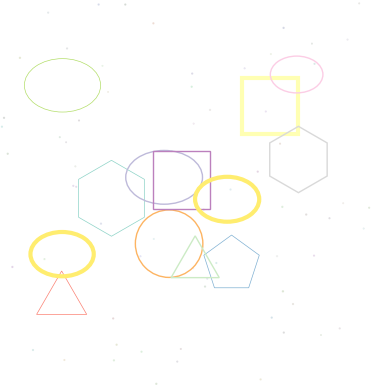[{"shape": "hexagon", "thickness": 0.5, "radius": 0.49, "center": [0.29, 0.485]}, {"shape": "square", "thickness": 3, "radius": 0.37, "center": [0.701, 0.725]}, {"shape": "oval", "thickness": 1, "radius": 0.5, "center": [0.426, 0.539]}, {"shape": "triangle", "thickness": 0.5, "radius": 0.38, "center": [0.16, 0.221]}, {"shape": "pentagon", "thickness": 0.5, "radius": 0.38, "center": [0.601, 0.314]}, {"shape": "circle", "thickness": 1, "radius": 0.44, "center": [0.439, 0.367]}, {"shape": "oval", "thickness": 0.5, "radius": 0.5, "center": [0.162, 0.778]}, {"shape": "oval", "thickness": 1, "radius": 0.34, "center": [0.77, 0.806]}, {"shape": "hexagon", "thickness": 1, "radius": 0.43, "center": [0.775, 0.586]}, {"shape": "square", "thickness": 1, "radius": 0.37, "center": [0.472, 0.532]}, {"shape": "triangle", "thickness": 1, "radius": 0.36, "center": [0.507, 0.315]}, {"shape": "oval", "thickness": 3, "radius": 0.42, "center": [0.59, 0.482]}, {"shape": "oval", "thickness": 3, "radius": 0.41, "center": [0.161, 0.34]}]